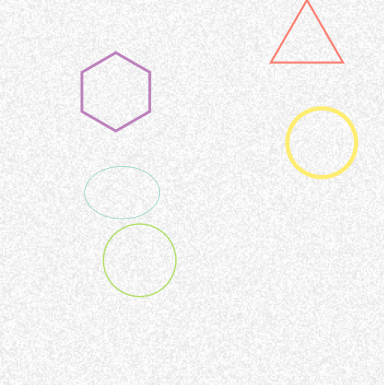[{"shape": "oval", "thickness": 0.5, "radius": 0.49, "center": [0.317, 0.5]}, {"shape": "triangle", "thickness": 1.5, "radius": 0.54, "center": [0.797, 0.892]}, {"shape": "circle", "thickness": 1, "radius": 0.47, "center": [0.363, 0.324]}, {"shape": "hexagon", "thickness": 2, "radius": 0.51, "center": [0.301, 0.761]}, {"shape": "circle", "thickness": 3, "radius": 0.45, "center": [0.836, 0.629]}]